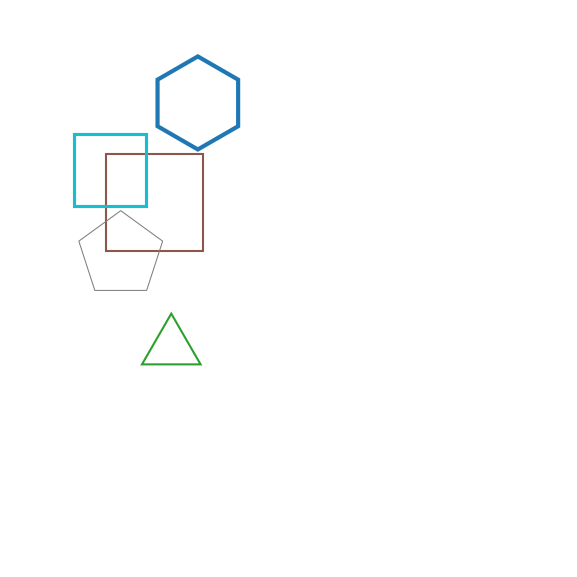[{"shape": "hexagon", "thickness": 2, "radius": 0.4, "center": [0.343, 0.821]}, {"shape": "triangle", "thickness": 1, "radius": 0.29, "center": [0.297, 0.397]}, {"shape": "square", "thickness": 1, "radius": 0.42, "center": [0.267, 0.648]}, {"shape": "pentagon", "thickness": 0.5, "radius": 0.38, "center": [0.209, 0.558]}, {"shape": "square", "thickness": 1.5, "radius": 0.31, "center": [0.191, 0.705]}]